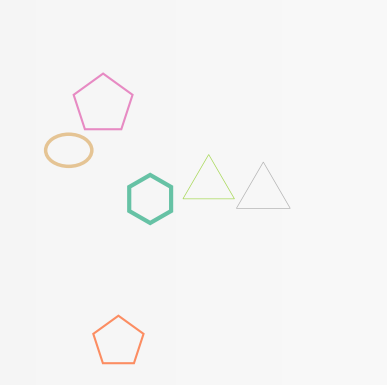[{"shape": "hexagon", "thickness": 3, "radius": 0.31, "center": [0.388, 0.483]}, {"shape": "pentagon", "thickness": 1.5, "radius": 0.34, "center": [0.306, 0.112]}, {"shape": "pentagon", "thickness": 1.5, "radius": 0.4, "center": [0.266, 0.729]}, {"shape": "triangle", "thickness": 0.5, "radius": 0.38, "center": [0.539, 0.522]}, {"shape": "oval", "thickness": 2.5, "radius": 0.3, "center": [0.177, 0.61]}, {"shape": "triangle", "thickness": 0.5, "radius": 0.4, "center": [0.68, 0.499]}]